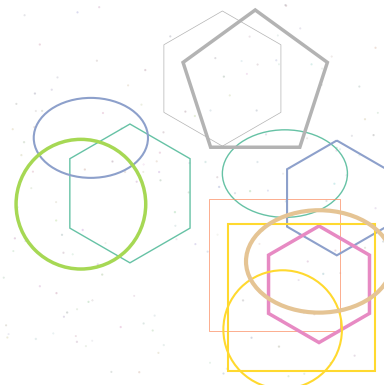[{"shape": "hexagon", "thickness": 1, "radius": 0.9, "center": [0.338, 0.498]}, {"shape": "oval", "thickness": 1, "radius": 0.81, "center": [0.74, 0.549]}, {"shape": "square", "thickness": 0.5, "radius": 0.86, "center": [0.713, 0.311]}, {"shape": "hexagon", "thickness": 1.5, "radius": 0.75, "center": [0.875, 0.486]}, {"shape": "oval", "thickness": 1.5, "radius": 0.74, "center": [0.236, 0.642]}, {"shape": "hexagon", "thickness": 2.5, "radius": 0.76, "center": [0.829, 0.262]}, {"shape": "circle", "thickness": 2.5, "radius": 0.84, "center": [0.21, 0.47]}, {"shape": "square", "thickness": 1.5, "radius": 0.96, "center": [0.783, 0.226]}, {"shape": "circle", "thickness": 1.5, "radius": 0.77, "center": [0.734, 0.144]}, {"shape": "oval", "thickness": 3, "radius": 0.95, "center": [0.829, 0.321]}, {"shape": "hexagon", "thickness": 0.5, "radius": 0.88, "center": [0.578, 0.796]}, {"shape": "pentagon", "thickness": 2.5, "radius": 0.99, "center": [0.663, 0.777]}]